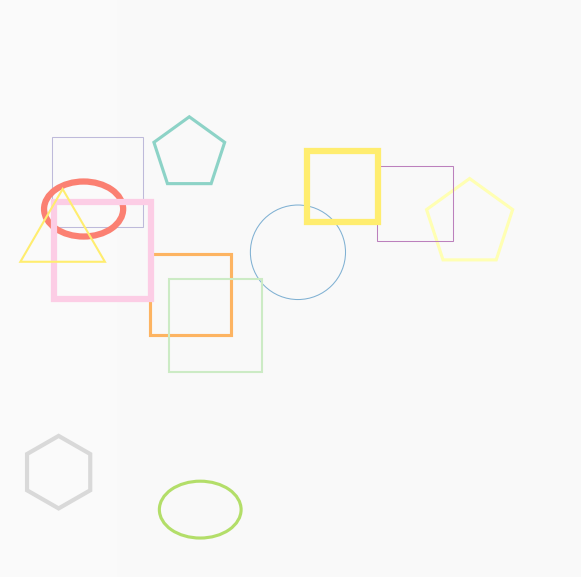[{"shape": "pentagon", "thickness": 1.5, "radius": 0.32, "center": [0.326, 0.733]}, {"shape": "pentagon", "thickness": 1.5, "radius": 0.39, "center": [0.808, 0.612]}, {"shape": "square", "thickness": 0.5, "radius": 0.39, "center": [0.168, 0.684]}, {"shape": "oval", "thickness": 3, "radius": 0.34, "center": [0.144, 0.637]}, {"shape": "circle", "thickness": 0.5, "radius": 0.41, "center": [0.513, 0.562]}, {"shape": "square", "thickness": 1.5, "radius": 0.35, "center": [0.328, 0.49]}, {"shape": "oval", "thickness": 1.5, "radius": 0.35, "center": [0.344, 0.117]}, {"shape": "square", "thickness": 3, "radius": 0.42, "center": [0.176, 0.565]}, {"shape": "hexagon", "thickness": 2, "radius": 0.31, "center": [0.101, 0.182]}, {"shape": "square", "thickness": 0.5, "radius": 0.33, "center": [0.714, 0.647]}, {"shape": "square", "thickness": 1, "radius": 0.4, "center": [0.37, 0.435]}, {"shape": "square", "thickness": 3, "radius": 0.3, "center": [0.589, 0.676]}, {"shape": "triangle", "thickness": 1, "radius": 0.42, "center": [0.108, 0.588]}]